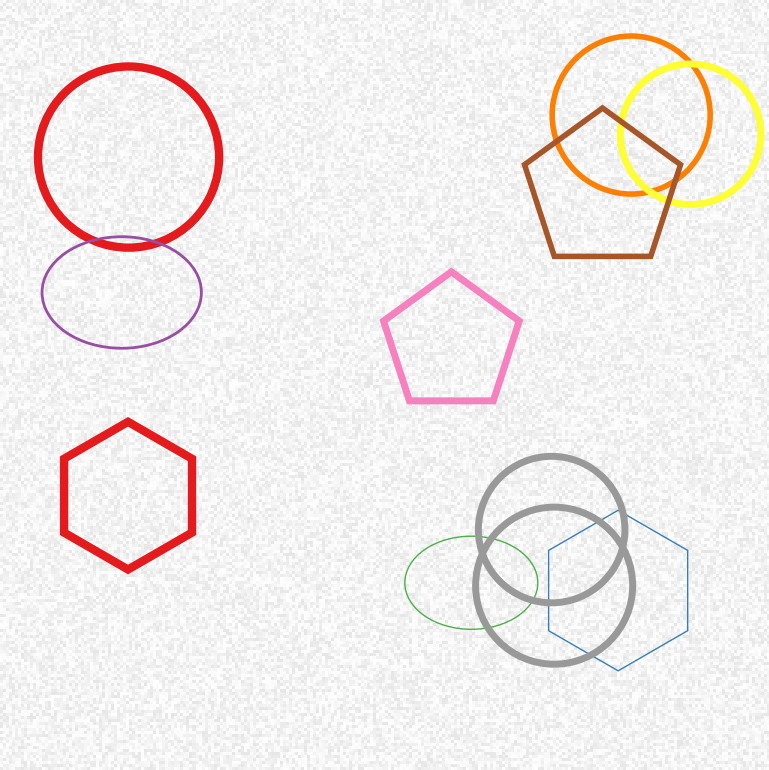[{"shape": "hexagon", "thickness": 3, "radius": 0.48, "center": [0.166, 0.356]}, {"shape": "circle", "thickness": 3, "radius": 0.59, "center": [0.167, 0.796]}, {"shape": "hexagon", "thickness": 0.5, "radius": 0.52, "center": [0.803, 0.233]}, {"shape": "oval", "thickness": 0.5, "radius": 0.43, "center": [0.612, 0.243]}, {"shape": "oval", "thickness": 1, "radius": 0.52, "center": [0.158, 0.62]}, {"shape": "circle", "thickness": 2, "radius": 0.51, "center": [0.82, 0.851]}, {"shape": "circle", "thickness": 2.5, "radius": 0.46, "center": [0.897, 0.826]}, {"shape": "pentagon", "thickness": 2, "radius": 0.53, "center": [0.782, 0.753]}, {"shape": "pentagon", "thickness": 2.5, "radius": 0.46, "center": [0.586, 0.554]}, {"shape": "circle", "thickness": 2.5, "radius": 0.48, "center": [0.716, 0.312]}, {"shape": "circle", "thickness": 2.5, "radius": 0.51, "center": [0.72, 0.239]}]